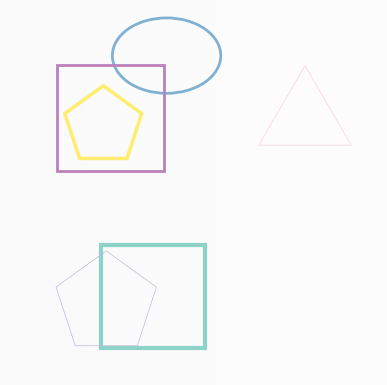[{"shape": "square", "thickness": 3, "radius": 0.67, "center": [0.394, 0.23]}, {"shape": "pentagon", "thickness": 0.5, "radius": 0.68, "center": [0.274, 0.212]}, {"shape": "oval", "thickness": 2, "radius": 0.7, "center": [0.43, 0.856]}, {"shape": "triangle", "thickness": 0.5, "radius": 0.69, "center": [0.787, 0.692]}, {"shape": "square", "thickness": 2, "radius": 0.69, "center": [0.285, 0.694]}, {"shape": "pentagon", "thickness": 2.5, "radius": 0.52, "center": [0.267, 0.673]}]